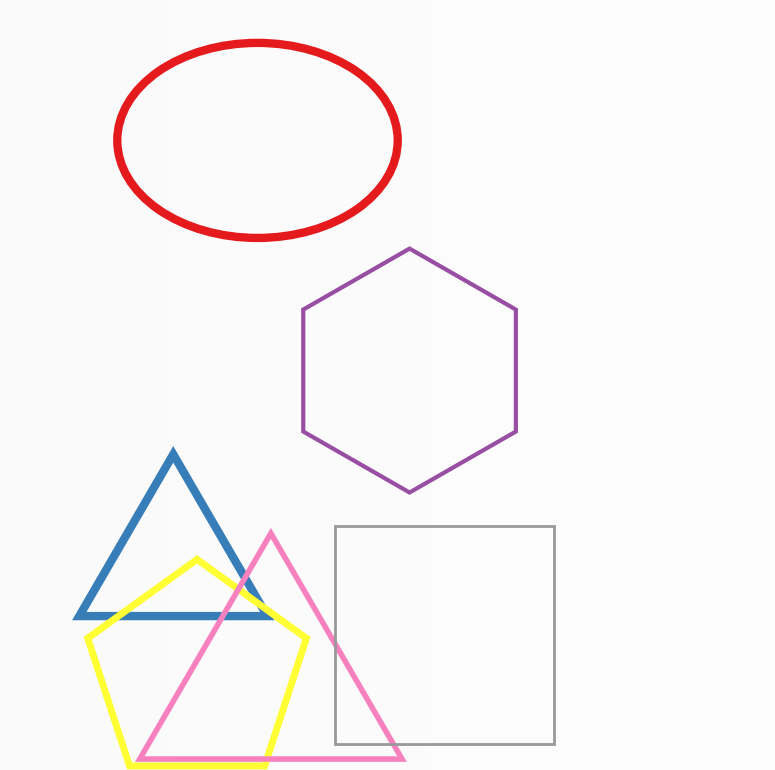[{"shape": "oval", "thickness": 3, "radius": 0.9, "center": [0.332, 0.818]}, {"shape": "triangle", "thickness": 3, "radius": 0.7, "center": [0.224, 0.27]}, {"shape": "hexagon", "thickness": 1.5, "radius": 0.79, "center": [0.528, 0.519]}, {"shape": "pentagon", "thickness": 2.5, "radius": 0.74, "center": [0.254, 0.125]}, {"shape": "triangle", "thickness": 2, "radius": 0.98, "center": [0.35, 0.112]}, {"shape": "square", "thickness": 1, "radius": 0.71, "center": [0.573, 0.175]}]